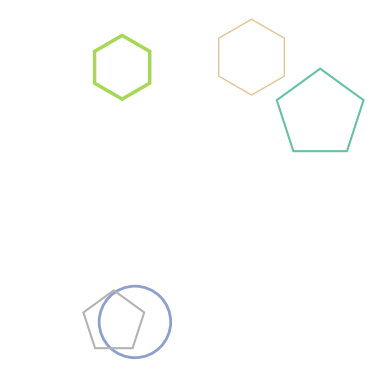[{"shape": "pentagon", "thickness": 1.5, "radius": 0.59, "center": [0.832, 0.703]}, {"shape": "circle", "thickness": 2, "radius": 0.46, "center": [0.35, 0.164]}, {"shape": "hexagon", "thickness": 2.5, "radius": 0.41, "center": [0.317, 0.825]}, {"shape": "hexagon", "thickness": 1, "radius": 0.49, "center": [0.653, 0.851]}, {"shape": "pentagon", "thickness": 1.5, "radius": 0.41, "center": [0.296, 0.163]}]